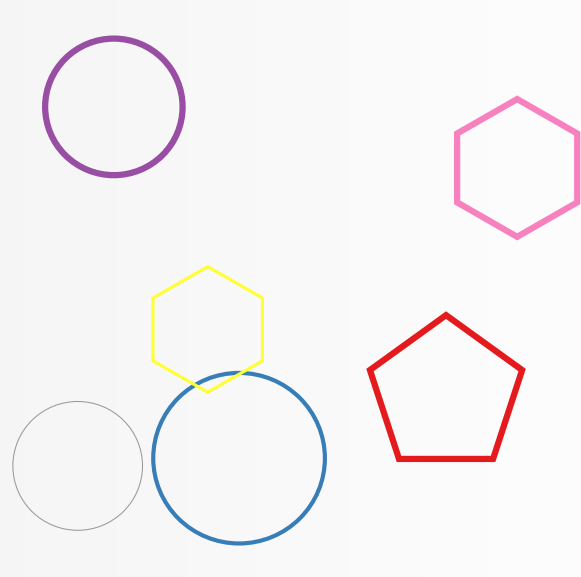[{"shape": "pentagon", "thickness": 3, "radius": 0.69, "center": [0.767, 0.316]}, {"shape": "circle", "thickness": 2, "radius": 0.74, "center": [0.411, 0.206]}, {"shape": "circle", "thickness": 3, "radius": 0.59, "center": [0.196, 0.814]}, {"shape": "hexagon", "thickness": 1.5, "radius": 0.54, "center": [0.357, 0.429]}, {"shape": "hexagon", "thickness": 3, "radius": 0.6, "center": [0.89, 0.708]}, {"shape": "circle", "thickness": 0.5, "radius": 0.56, "center": [0.134, 0.192]}]